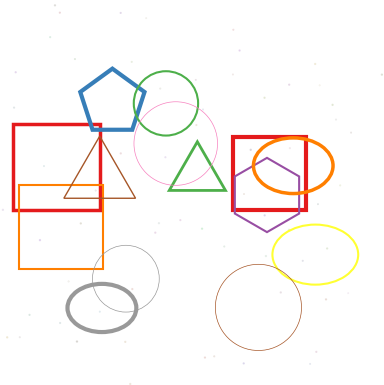[{"shape": "square", "thickness": 2.5, "radius": 0.56, "center": [0.147, 0.566]}, {"shape": "square", "thickness": 3, "radius": 0.47, "center": [0.7, 0.55]}, {"shape": "pentagon", "thickness": 3, "radius": 0.44, "center": [0.292, 0.734]}, {"shape": "triangle", "thickness": 2, "radius": 0.42, "center": [0.513, 0.548]}, {"shape": "circle", "thickness": 1.5, "radius": 0.42, "center": [0.431, 0.731]}, {"shape": "hexagon", "thickness": 1.5, "radius": 0.48, "center": [0.693, 0.494]}, {"shape": "square", "thickness": 1.5, "radius": 0.55, "center": [0.16, 0.41]}, {"shape": "oval", "thickness": 2.5, "radius": 0.52, "center": [0.762, 0.57]}, {"shape": "oval", "thickness": 1.5, "radius": 0.56, "center": [0.819, 0.339]}, {"shape": "triangle", "thickness": 1, "radius": 0.54, "center": [0.259, 0.539]}, {"shape": "circle", "thickness": 0.5, "radius": 0.56, "center": [0.671, 0.202]}, {"shape": "circle", "thickness": 0.5, "radius": 0.54, "center": [0.457, 0.627]}, {"shape": "oval", "thickness": 3, "radius": 0.45, "center": [0.265, 0.2]}, {"shape": "circle", "thickness": 0.5, "radius": 0.43, "center": [0.327, 0.276]}]